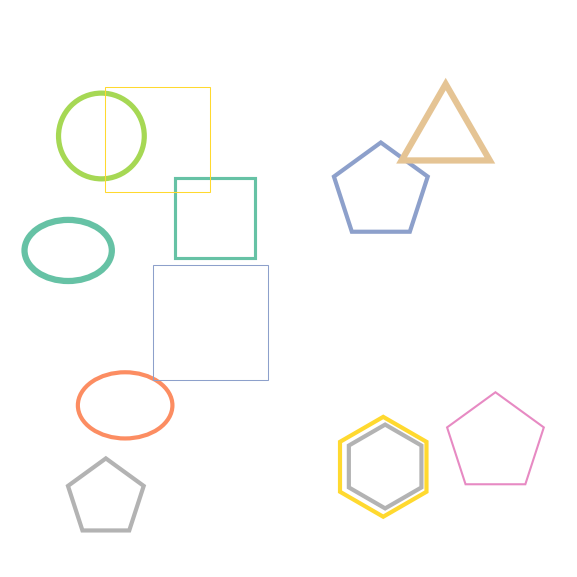[{"shape": "oval", "thickness": 3, "radius": 0.38, "center": [0.118, 0.565]}, {"shape": "square", "thickness": 1.5, "radius": 0.35, "center": [0.372, 0.622]}, {"shape": "oval", "thickness": 2, "radius": 0.41, "center": [0.217, 0.297]}, {"shape": "square", "thickness": 0.5, "radius": 0.5, "center": [0.364, 0.441]}, {"shape": "pentagon", "thickness": 2, "radius": 0.43, "center": [0.659, 0.667]}, {"shape": "pentagon", "thickness": 1, "radius": 0.44, "center": [0.858, 0.232]}, {"shape": "circle", "thickness": 2.5, "radius": 0.37, "center": [0.176, 0.764]}, {"shape": "hexagon", "thickness": 2, "radius": 0.43, "center": [0.664, 0.191]}, {"shape": "square", "thickness": 0.5, "radius": 0.45, "center": [0.273, 0.758]}, {"shape": "triangle", "thickness": 3, "radius": 0.44, "center": [0.772, 0.765]}, {"shape": "pentagon", "thickness": 2, "radius": 0.34, "center": [0.183, 0.136]}, {"shape": "hexagon", "thickness": 2, "radius": 0.36, "center": [0.667, 0.191]}]